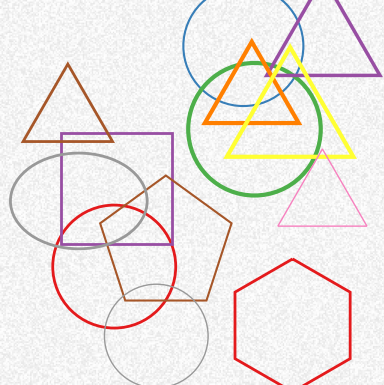[{"shape": "circle", "thickness": 2, "radius": 0.8, "center": [0.297, 0.308]}, {"shape": "hexagon", "thickness": 2, "radius": 0.86, "center": [0.76, 0.155]}, {"shape": "circle", "thickness": 1.5, "radius": 0.78, "center": [0.632, 0.88]}, {"shape": "circle", "thickness": 3, "radius": 0.86, "center": [0.661, 0.664]}, {"shape": "square", "thickness": 2, "radius": 0.72, "center": [0.303, 0.511]}, {"shape": "triangle", "thickness": 2.5, "radius": 0.85, "center": [0.84, 0.889]}, {"shape": "triangle", "thickness": 3, "radius": 0.7, "center": [0.654, 0.751]}, {"shape": "triangle", "thickness": 3, "radius": 0.95, "center": [0.754, 0.688]}, {"shape": "pentagon", "thickness": 1.5, "radius": 0.9, "center": [0.431, 0.365]}, {"shape": "triangle", "thickness": 2, "radius": 0.67, "center": [0.176, 0.699]}, {"shape": "triangle", "thickness": 1, "radius": 0.67, "center": [0.837, 0.479]}, {"shape": "circle", "thickness": 1, "radius": 0.67, "center": [0.406, 0.127]}, {"shape": "oval", "thickness": 2, "radius": 0.89, "center": [0.205, 0.478]}]